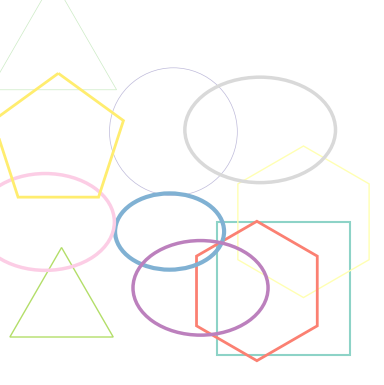[{"shape": "square", "thickness": 1.5, "radius": 0.87, "center": [0.736, 0.251]}, {"shape": "hexagon", "thickness": 1, "radius": 0.98, "center": [0.788, 0.424]}, {"shape": "circle", "thickness": 0.5, "radius": 0.83, "center": [0.45, 0.658]}, {"shape": "hexagon", "thickness": 2, "radius": 0.91, "center": [0.667, 0.244]}, {"shape": "oval", "thickness": 3, "radius": 0.71, "center": [0.44, 0.399]}, {"shape": "triangle", "thickness": 1, "radius": 0.77, "center": [0.16, 0.202]}, {"shape": "oval", "thickness": 2.5, "radius": 0.9, "center": [0.117, 0.424]}, {"shape": "oval", "thickness": 2.5, "radius": 0.98, "center": [0.676, 0.663]}, {"shape": "oval", "thickness": 2.5, "radius": 0.88, "center": [0.521, 0.252]}, {"shape": "triangle", "thickness": 0.5, "radius": 0.95, "center": [0.138, 0.862]}, {"shape": "pentagon", "thickness": 2, "radius": 0.89, "center": [0.151, 0.632]}]